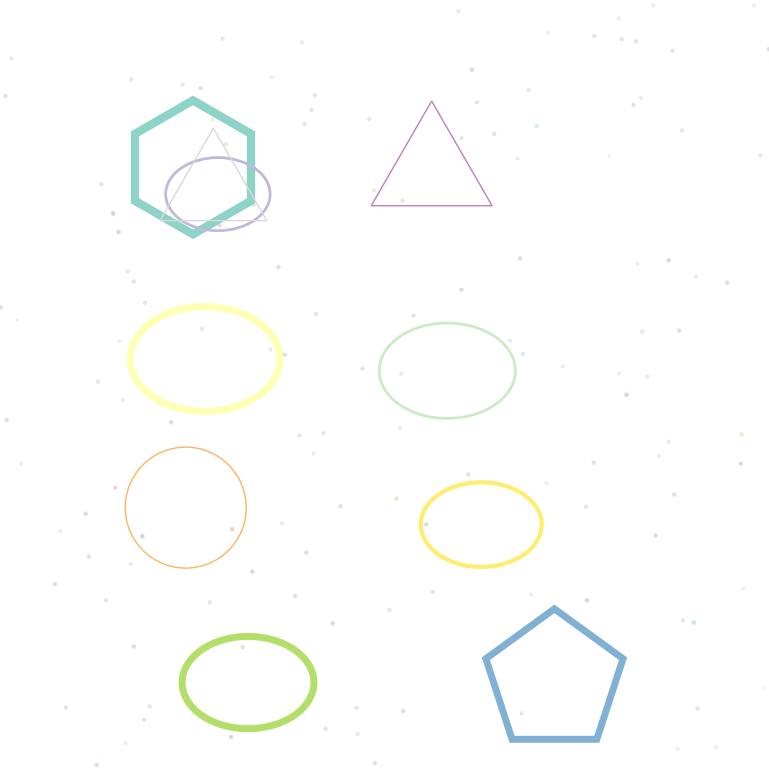[{"shape": "hexagon", "thickness": 3, "radius": 0.43, "center": [0.251, 0.783]}, {"shape": "oval", "thickness": 2.5, "radius": 0.49, "center": [0.266, 0.534]}, {"shape": "oval", "thickness": 1, "radius": 0.34, "center": [0.283, 0.748]}, {"shape": "pentagon", "thickness": 2.5, "radius": 0.47, "center": [0.72, 0.116]}, {"shape": "circle", "thickness": 0.5, "radius": 0.39, "center": [0.241, 0.341]}, {"shape": "oval", "thickness": 2.5, "radius": 0.43, "center": [0.322, 0.114]}, {"shape": "triangle", "thickness": 0.5, "radius": 0.4, "center": [0.277, 0.753]}, {"shape": "triangle", "thickness": 0.5, "radius": 0.45, "center": [0.561, 0.778]}, {"shape": "oval", "thickness": 1, "radius": 0.44, "center": [0.581, 0.519]}, {"shape": "oval", "thickness": 1.5, "radius": 0.39, "center": [0.625, 0.319]}]